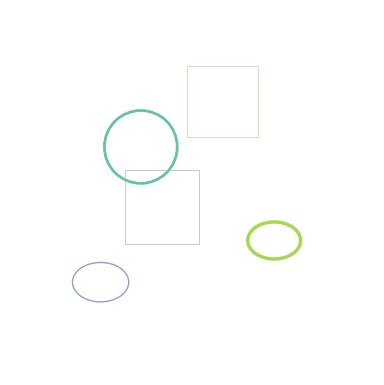[{"shape": "circle", "thickness": 2, "radius": 0.47, "center": [0.366, 0.618]}, {"shape": "oval", "thickness": 1, "radius": 0.37, "center": [0.261, 0.267]}, {"shape": "oval", "thickness": 2.5, "radius": 0.34, "center": [0.712, 0.375]}, {"shape": "square", "thickness": 0.5, "radius": 0.46, "center": [0.579, 0.736]}, {"shape": "square", "thickness": 0.5, "radius": 0.48, "center": [0.42, 0.462]}]